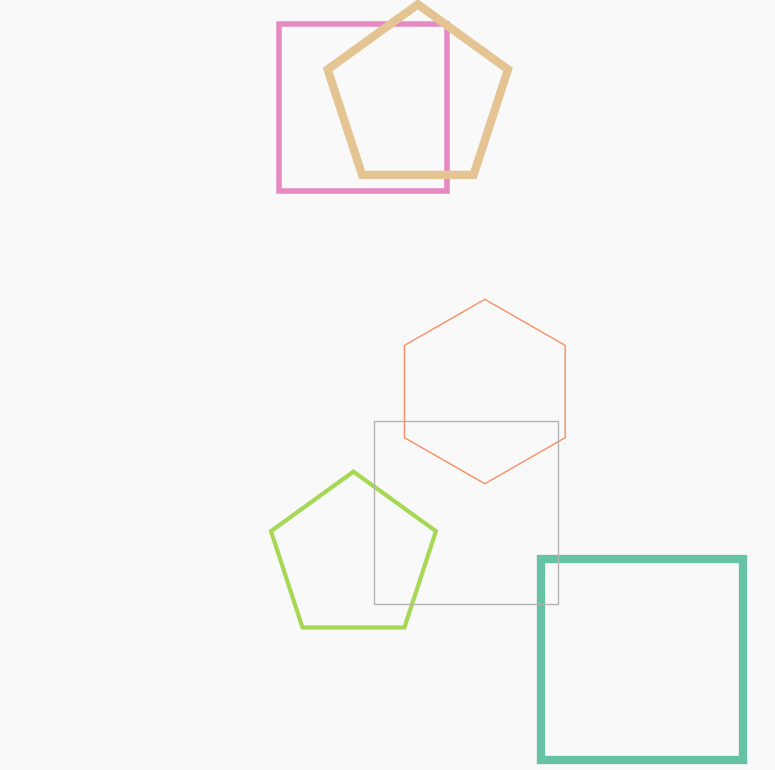[{"shape": "square", "thickness": 3, "radius": 0.65, "center": [0.829, 0.143]}, {"shape": "hexagon", "thickness": 0.5, "radius": 0.6, "center": [0.626, 0.492]}, {"shape": "square", "thickness": 2, "radius": 0.54, "center": [0.468, 0.86]}, {"shape": "pentagon", "thickness": 1.5, "radius": 0.56, "center": [0.456, 0.276]}, {"shape": "pentagon", "thickness": 3, "radius": 0.61, "center": [0.539, 0.872]}, {"shape": "square", "thickness": 0.5, "radius": 0.59, "center": [0.601, 0.334]}]